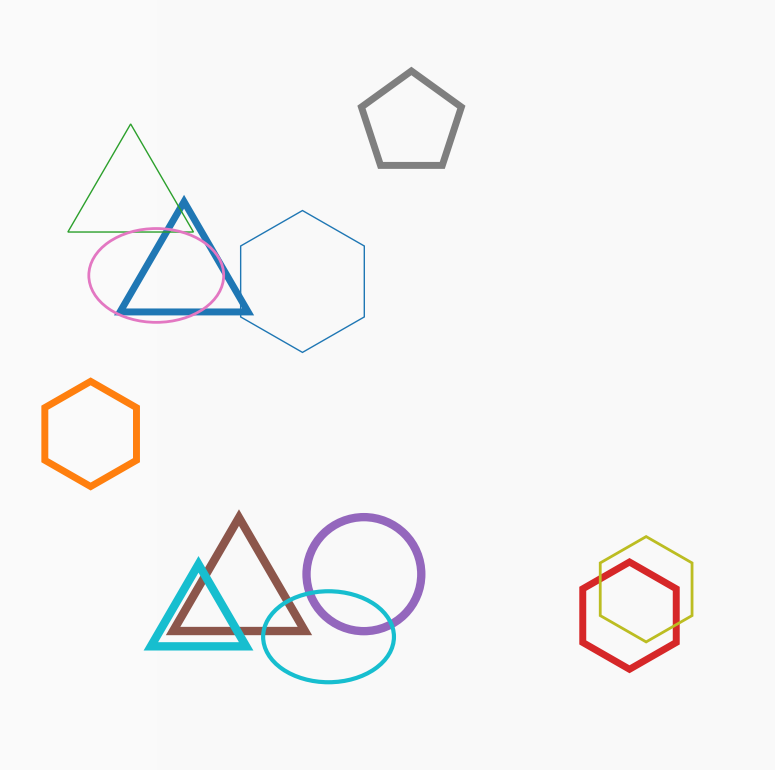[{"shape": "triangle", "thickness": 2.5, "radius": 0.48, "center": [0.238, 0.643]}, {"shape": "hexagon", "thickness": 0.5, "radius": 0.46, "center": [0.39, 0.634]}, {"shape": "hexagon", "thickness": 2.5, "radius": 0.34, "center": [0.117, 0.436]}, {"shape": "triangle", "thickness": 0.5, "radius": 0.47, "center": [0.169, 0.745]}, {"shape": "hexagon", "thickness": 2.5, "radius": 0.35, "center": [0.812, 0.2]}, {"shape": "circle", "thickness": 3, "radius": 0.37, "center": [0.47, 0.254]}, {"shape": "triangle", "thickness": 3, "radius": 0.49, "center": [0.308, 0.23]}, {"shape": "oval", "thickness": 1, "radius": 0.44, "center": [0.202, 0.642]}, {"shape": "pentagon", "thickness": 2.5, "radius": 0.34, "center": [0.531, 0.84]}, {"shape": "hexagon", "thickness": 1, "radius": 0.34, "center": [0.834, 0.235]}, {"shape": "triangle", "thickness": 3, "radius": 0.36, "center": [0.256, 0.196]}, {"shape": "oval", "thickness": 1.5, "radius": 0.42, "center": [0.424, 0.173]}]